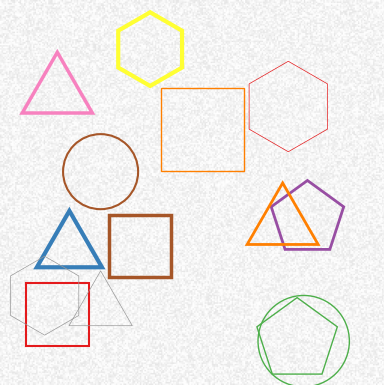[{"shape": "square", "thickness": 1.5, "radius": 0.41, "center": [0.15, 0.183]}, {"shape": "hexagon", "thickness": 0.5, "radius": 0.59, "center": [0.749, 0.723]}, {"shape": "triangle", "thickness": 3, "radius": 0.49, "center": [0.18, 0.355]}, {"shape": "pentagon", "thickness": 1, "radius": 0.55, "center": [0.772, 0.117]}, {"shape": "circle", "thickness": 1, "radius": 0.59, "center": [0.789, 0.114]}, {"shape": "pentagon", "thickness": 2, "radius": 0.49, "center": [0.799, 0.432]}, {"shape": "triangle", "thickness": 2, "radius": 0.53, "center": [0.734, 0.418]}, {"shape": "square", "thickness": 1, "radius": 0.54, "center": [0.525, 0.663]}, {"shape": "hexagon", "thickness": 3, "radius": 0.48, "center": [0.39, 0.872]}, {"shape": "circle", "thickness": 1.5, "radius": 0.49, "center": [0.261, 0.554]}, {"shape": "square", "thickness": 2.5, "radius": 0.4, "center": [0.364, 0.361]}, {"shape": "triangle", "thickness": 2.5, "radius": 0.53, "center": [0.149, 0.759]}, {"shape": "triangle", "thickness": 0.5, "radius": 0.47, "center": [0.261, 0.202]}, {"shape": "hexagon", "thickness": 0.5, "radius": 0.51, "center": [0.116, 0.232]}]